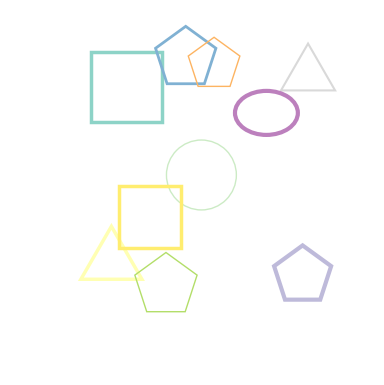[{"shape": "square", "thickness": 2.5, "radius": 0.46, "center": [0.329, 0.773]}, {"shape": "triangle", "thickness": 2.5, "radius": 0.46, "center": [0.289, 0.32]}, {"shape": "pentagon", "thickness": 3, "radius": 0.39, "center": [0.786, 0.285]}, {"shape": "pentagon", "thickness": 2, "radius": 0.41, "center": [0.482, 0.849]}, {"shape": "pentagon", "thickness": 1, "radius": 0.35, "center": [0.556, 0.833]}, {"shape": "pentagon", "thickness": 1, "radius": 0.42, "center": [0.431, 0.259]}, {"shape": "triangle", "thickness": 1.5, "radius": 0.41, "center": [0.8, 0.806]}, {"shape": "oval", "thickness": 3, "radius": 0.41, "center": [0.692, 0.707]}, {"shape": "circle", "thickness": 1, "radius": 0.45, "center": [0.523, 0.545]}, {"shape": "square", "thickness": 2.5, "radius": 0.4, "center": [0.389, 0.437]}]